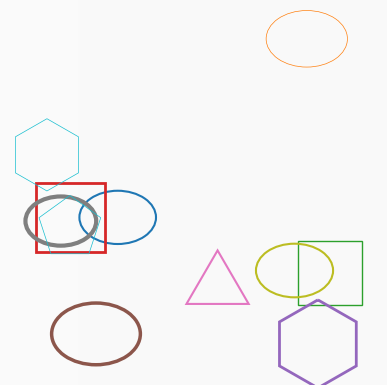[{"shape": "oval", "thickness": 1.5, "radius": 0.49, "center": [0.304, 0.435]}, {"shape": "oval", "thickness": 0.5, "radius": 0.52, "center": [0.792, 0.899]}, {"shape": "square", "thickness": 1, "radius": 0.41, "center": [0.852, 0.291]}, {"shape": "square", "thickness": 2, "radius": 0.45, "center": [0.182, 0.435]}, {"shape": "hexagon", "thickness": 2, "radius": 0.57, "center": [0.82, 0.107]}, {"shape": "oval", "thickness": 2.5, "radius": 0.57, "center": [0.248, 0.133]}, {"shape": "triangle", "thickness": 1.5, "radius": 0.46, "center": [0.561, 0.257]}, {"shape": "oval", "thickness": 3, "radius": 0.46, "center": [0.157, 0.426]}, {"shape": "oval", "thickness": 1.5, "radius": 0.5, "center": [0.76, 0.297]}, {"shape": "hexagon", "thickness": 0.5, "radius": 0.47, "center": [0.121, 0.598]}, {"shape": "pentagon", "thickness": 0.5, "radius": 0.42, "center": [0.18, 0.409]}]